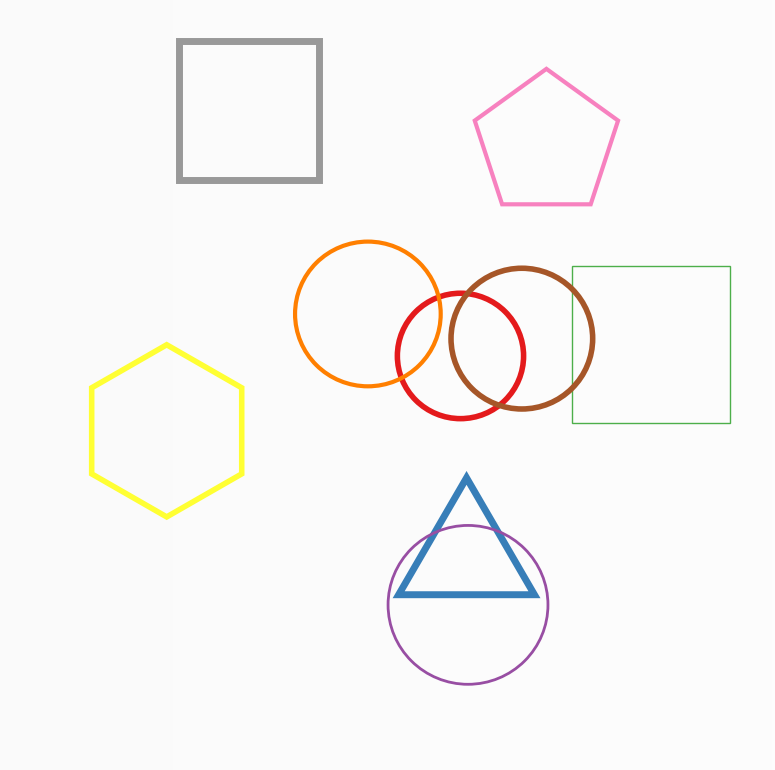[{"shape": "circle", "thickness": 2, "radius": 0.41, "center": [0.594, 0.538]}, {"shape": "triangle", "thickness": 2.5, "radius": 0.51, "center": [0.602, 0.278]}, {"shape": "square", "thickness": 0.5, "radius": 0.51, "center": [0.841, 0.553]}, {"shape": "circle", "thickness": 1, "radius": 0.52, "center": [0.604, 0.214]}, {"shape": "circle", "thickness": 1.5, "radius": 0.47, "center": [0.475, 0.592]}, {"shape": "hexagon", "thickness": 2, "radius": 0.56, "center": [0.215, 0.44]}, {"shape": "circle", "thickness": 2, "radius": 0.46, "center": [0.673, 0.56]}, {"shape": "pentagon", "thickness": 1.5, "radius": 0.49, "center": [0.705, 0.813]}, {"shape": "square", "thickness": 2.5, "radius": 0.45, "center": [0.321, 0.857]}]